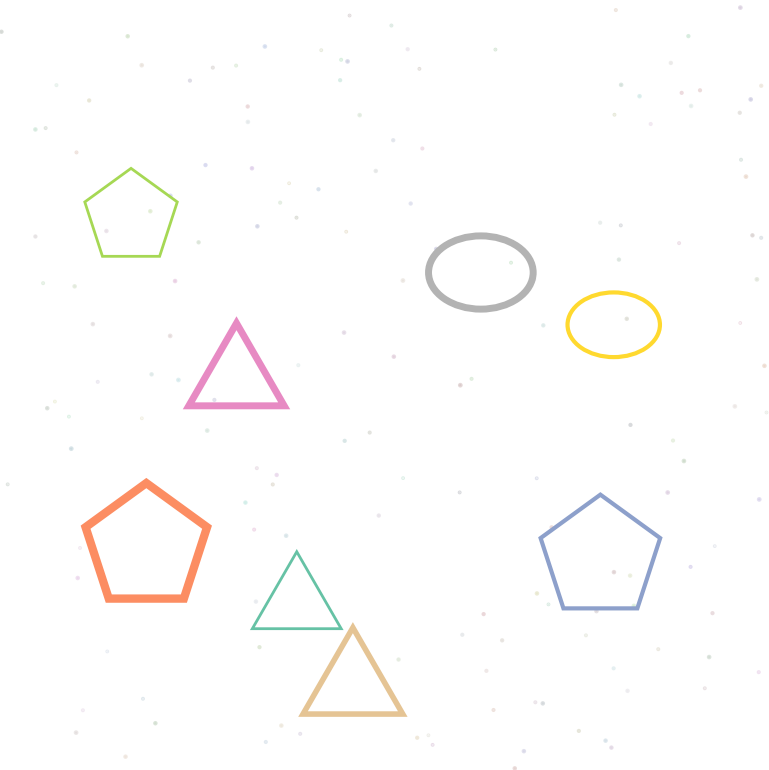[{"shape": "triangle", "thickness": 1, "radius": 0.33, "center": [0.385, 0.217]}, {"shape": "pentagon", "thickness": 3, "radius": 0.41, "center": [0.19, 0.29]}, {"shape": "pentagon", "thickness": 1.5, "radius": 0.41, "center": [0.78, 0.276]}, {"shape": "triangle", "thickness": 2.5, "radius": 0.36, "center": [0.307, 0.509]}, {"shape": "pentagon", "thickness": 1, "radius": 0.32, "center": [0.17, 0.718]}, {"shape": "oval", "thickness": 1.5, "radius": 0.3, "center": [0.797, 0.578]}, {"shape": "triangle", "thickness": 2, "radius": 0.37, "center": [0.458, 0.11]}, {"shape": "oval", "thickness": 2.5, "radius": 0.34, "center": [0.624, 0.646]}]